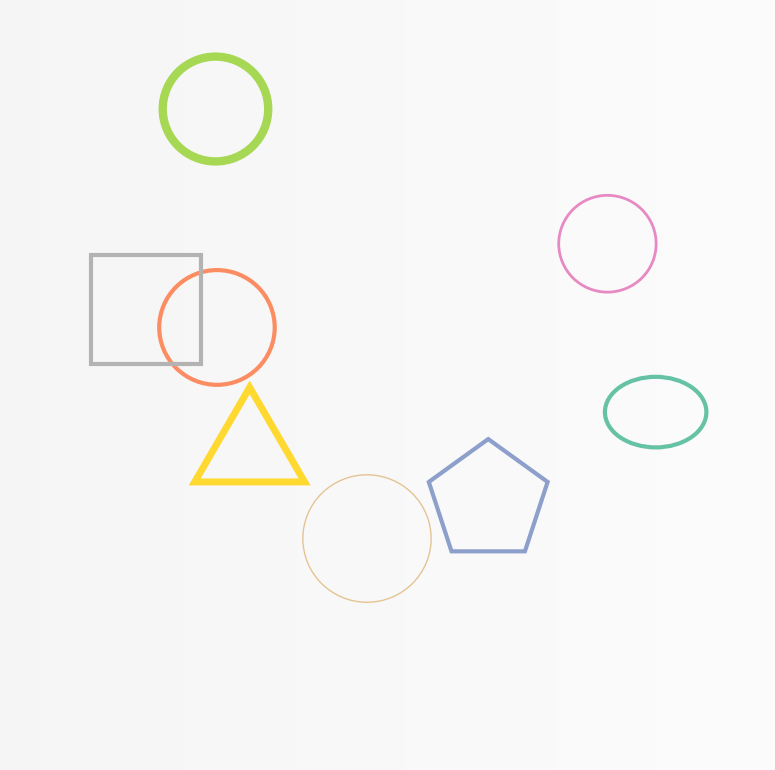[{"shape": "oval", "thickness": 1.5, "radius": 0.33, "center": [0.846, 0.465]}, {"shape": "circle", "thickness": 1.5, "radius": 0.37, "center": [0.28, 0.575]}, {"shape": "pentagon", "thickness": 1.5, "radius": 0.4, "center": [0.63, 0.349]}, {"shape": "circle", "thickness": 1, "radius": 0.31, "center": [0.784, 0.683]}, {"shape": "circle", "thickness": 3, "radius": 0.34, "center": [0.278, 0.858]}, {"shape": "triangle", "thickness": 2.5, "radius": 0.41, "center": [0.322, 0.415]}, {"shape": "circle", "thickness": 0.5, "radius": 0.41, "center": [0.474, 0.301]}, {"shape": "square", "thickness": 1.5, "radius": 0.35, "center": [0.189, 0.598]}]